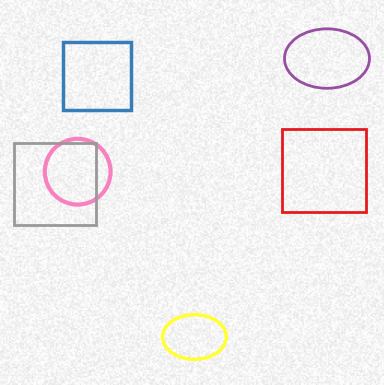[{"shape": "square", "thickness": 2, "radius": 0.54, "center": [0.841, 0.557]}, {"shape": "square", "thickness": 2.5, "radius": 0.44, "center": [0.251, 0.802]}, {"shape": "oval", "thickness": 2, "radius": 0.55, "center": [0.849, 0.848]}, {"shape": "oval", "thickness": 2.5, "radius": 0.41, "center": [0.505, 0.125]}, {"shape": "circle", "thickness": 3, "radius": 0.43, "center": [0.202, 0.554]}, {"shape": "square", "thickness": 2, "radius": 0.54, "center": [0.143, 0.522]}]